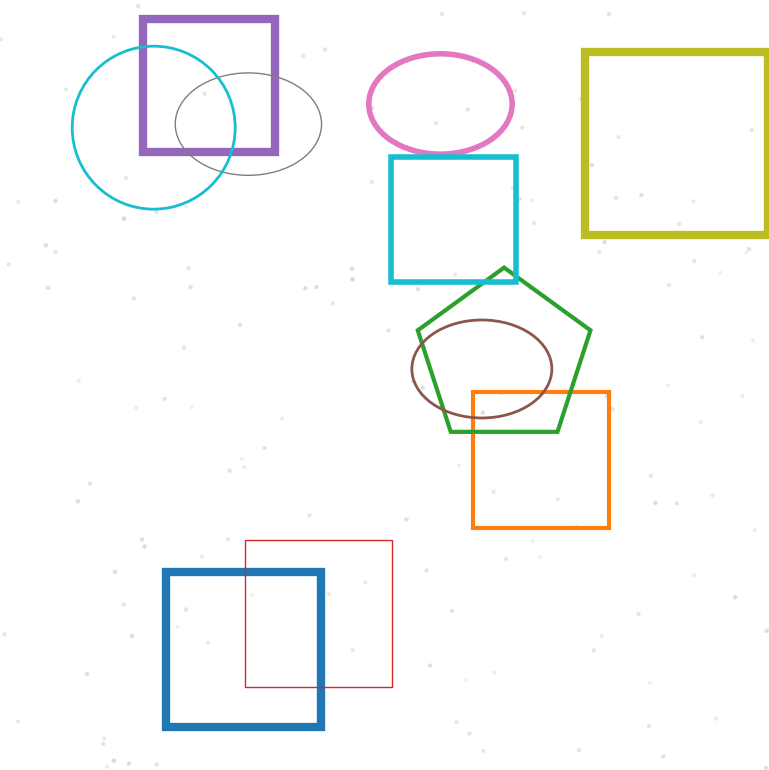[{"shape": "square", "thickness": 3, "radius": 0.5, "center": [0.316, 0.157]}, {"shape": "square", "thickness": 1.5, "radius": 0.44, "center": [0.702, 0.402]}, {"shape": "pentagon", "thickness": 1.5, "radius": 0.59, "center": [0.655, 0.535]}, {"shape": "square", "thickness": 0.5, "radius": 0.48, "center": [0.413, 0.203]}, {"shape": "square", "thickness": 3, "radius": 0.43, "center": [0.271, 0.889]}, {"shape": "oval", "thickness": 1, "radius": 0.45, "center": [0.626, 0.521]}, {"shape": "oval", "thickness": 2, "radius": 0.47, "center": [0.572, 0.865]}, {"shape": "oval", "thickness": 0.5, "radius": 0.48, "center": [0.323, 0.839]}, {"shape": "square", "thickness": 3, "radius": 0.59, "center": [0.878, 0.813]}, {"shape": "circle", "thickness": 1, "radius": 0.53, "center": [0.2, 0.834]}, {"shape": "square", "thickness": 2, "radius": 0.41, "center": [0.589, 0.715]}]